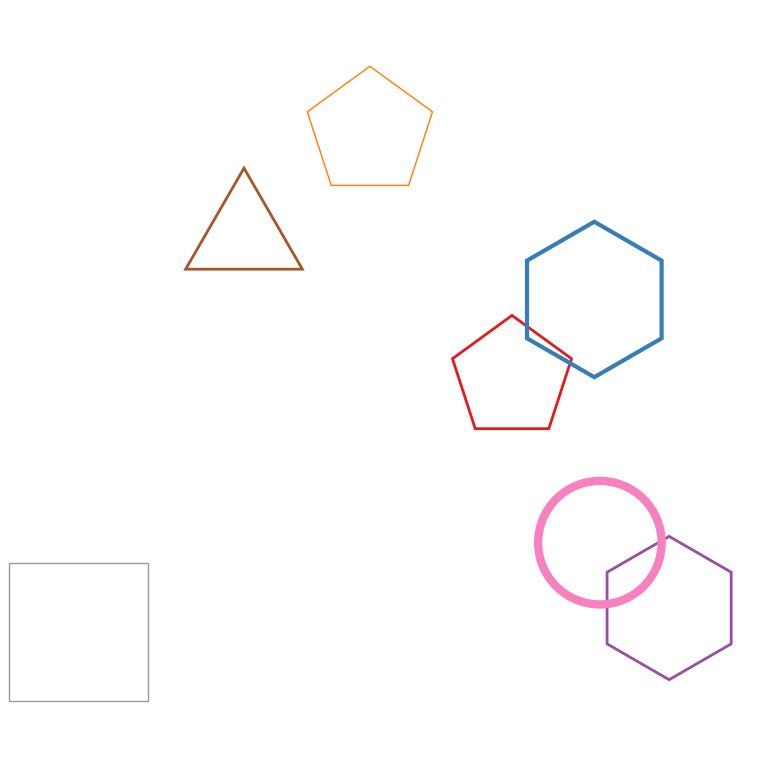[{"shape": "pentagon", "thickness": 1, "radius": 0.41, "center": [0.665, 0.509]}, {"shape": "hexagon", "thickness": 1.5, "radius": 0.5, "center": [0.772, 0.611]}, {"shape": "hexagon", "thickness": 1, "radius": 0.47, "center": [0.869, 0.21]}, {"shape": "pentagon", "thickness": 0.5, "radius": 0.43, "center": [0.48, 0.828]}, {"shape": "triangle", "thickness": 1, "radius": 0.44, "center": [0.317, 0.694]}, {"shape": "circle", "thickness": 3, "radius": 0.4, "center": [0.779, 0.295]}, {"shape": "square", "thickness": 0.5, "radius": 0.45, "center": [0.102, 0.179]}]